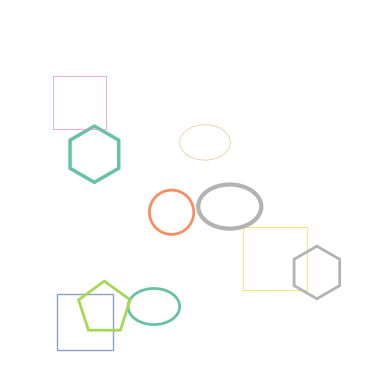[{"shape": "oval", "thickness": 2, "radius": 0.34, "center": [0.4, 0.204]}, {"shape": "hexagon", "thickness": 2.5, "radius": 0.36, "center": [0.245, 0.599]}, {"shape": "circle", "thickness": 2, "radius": 0.29, "center": [0.446, 0.449]}, {"shape": "square", "thickness": 1, "radius": 0.36, "center": [0.22, 0.163]}, {"shape": "square", "thickness": 0.5, "radius": 0.35, "center": [0.206, 0.734]}, {"shape": "pentagon", "thickness": 2, "radius": 0.35, "center": [0.271, 0.199]}, {"shape": "square", "thickness": 0.5, "radius": 0.41, "center": [0.714, 0.329]}, {"shape": "oval", "thickness": 0.5, "radius": 0.33, "center": [0.532, 0.63]}, {"shape": "hexagon", "thickness": 2, "radius": 0.34, "center": [0.823, 0.292]}, {"shape": "oval", "thickness": 3, "radius": 0.41, "center": [0.597, 0.463]}]